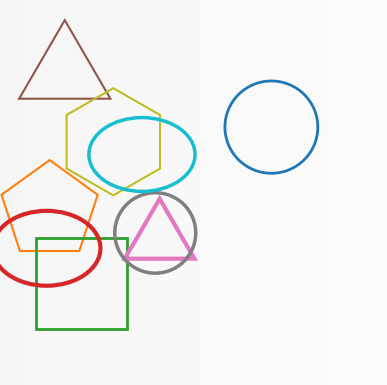[{"shape": "circle", "thickness": 2, "radius": 0.6, "center": [0.7, 0.67]}, {"shape": "pentagon", "thickness": 1.5, "radius": 0.65, "center": [0.128, 0.454]}, {"shape": "square", "thickness": 2, "radius": 0.59, "center": [0.21, 0.263]}, {"shape": "oval", "thickness": 3, "radius": 0.69, "center": [0.12, 0.355]}, {"shape": "triangle", "thickness": 1.5, "radius": 0.68, "center": [0.167, 0.812]}, {"shape": "triangle", "thickness": 3, "radius": 0.52, "center": [0.412, 0.38]}, {"shape": "circle", "thickness": 2.5, "radius": 0.52, "center": [0.401, 0.395]}, {"shape": "hexagon", "thickness": 1.5, "radius": 0.7, "center": [0.292, 0.632]}, {"shape": "oval", "thickness": 2.5, "radius": 0.68, "center": [0.366, 0.599]}]